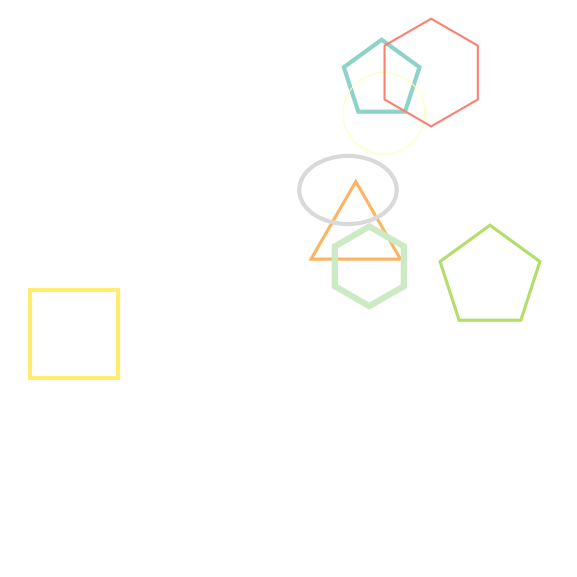[{"shape": "pentagon", "thickness": 2, "radius": 0.34, "center": [0.661, 0.861]}, {"shape": "circle", "thickness": 0.5, "radius": 0.35, "center": [0.665, 0.803]}, {"shape": "hexagon", "thickness": 1, "radius": 0.47, "center": [0.747, 0.874]}, {"shape": "triangle", "thickness": 1.5, "radius": 0.45, "center": [0.616, 0.595]}, {"shape": "pentagon", "thickness": 1.5, "radius": 0.45, "center": [0.848, 0.518]}, {"shape": "oval", "thickness": 2, "radius": 0.42, "center": [0.603, 0.67]}, {"shape": "hexagon", "thickness": 3, "radius": 0.34, "center": [0.64, 0.538]}, {"shape": "square", "thickness": 2, "radius": 0.38, "center": [0.128, 0.42]}]